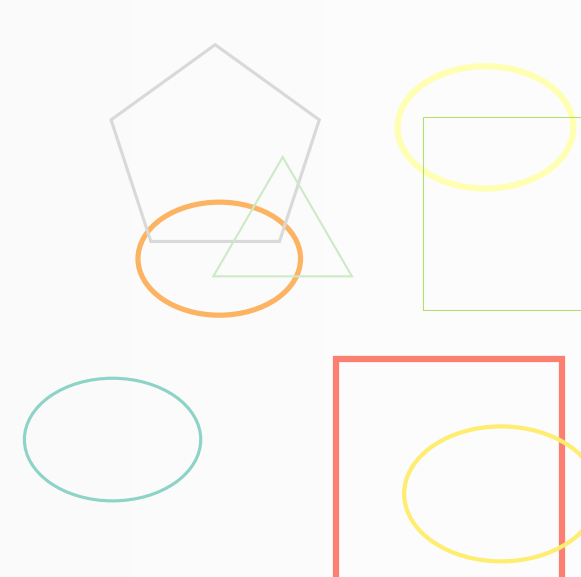[{"shape": "oval", "thickness": 1.5, "radius": 0.76, "center": [0.194, 0.238]}, {"shape": "oval", "thickness": 3, "radius": 0.76, "center": [0.835, 0.779]}, {"shape": "square", "thickness": 3, "radius": 0.97, "center": [0.773, 0.182]}, {"shape": "oval", "thickness": 2.5, "radius": 0.7, "center": [0.377, 0.551]}, {"shape": "square", "thickness": 0.5, "radius": 0.84, "center": [0.895, 0.629]}, {"shape": "pentagon", "thickness": 1.5, "radius": 0.94, "center": [0.37, 0.733]}, {"shape": "triangle", "thickness": 1, "radius": 0.69, "center": [0.486, 0.589]}, {"shape": "oval", "thickness": 2, "radius": 0.83, "center": [0.862, 0.144]}]